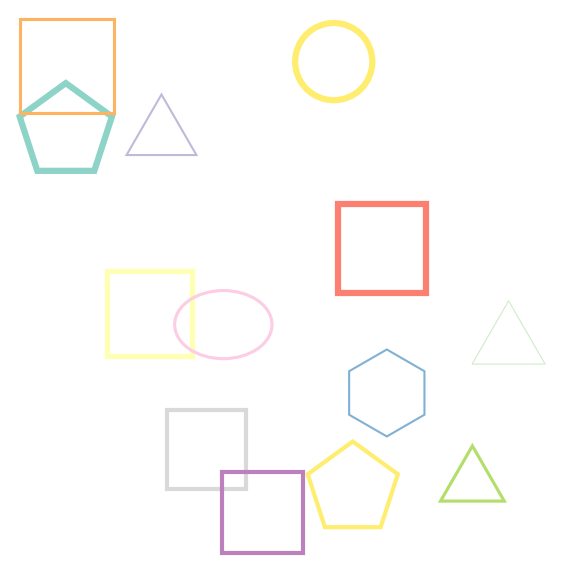[{"shape": "pentagon", "thickness": 3, "radius": 0.42, "center": [0.114, 0.771]}, {"shape": "square", "thickness": 2.5, "radius": 0.37, "center": [0.259, 0.457]}, {"shape": "triangle", "thickness": 1, "radius": 0.35, "center": [0.28, 0.766]}, {"shape": "square", "thickness": 3, "radius": 0.38, "center": [0.661, 0.569]}, {"shape": "hexagon", "thickness": 1, "radius": 0.38, "center": [0.67, 0.319]}, {"shape": "square", "thickness": 1.5, "radius": 0.41, "center": [0.116, 0.884]}, {"shape": "triangle", "thickness": 1.5, "radius": 0.32, "center": [0.818, 0.163]}, {"shape": "oval", "thickness": 1.5, "radius": 0.42, "center": [0.387, 0.437]}, {"shape": "square", "thickness": 2, "radius": 0.34, "center": [0.357, 0.221]}, {"shape": "square", "thickness": 2, "radius": 0.35, "center": [0.454, 0.111]}, {"shape": "triangle", "thickness": 0.5, "radius": 0.37, "center": [0.881, 0.405]}, {"shape": "circle", "thickness": 3, "radius": 0.33, "center": [0.578, 0.892]}, {"shape": "pentagon", "thickness": 2, "radius": 0.41, "center": [0.611, 0.153]}]